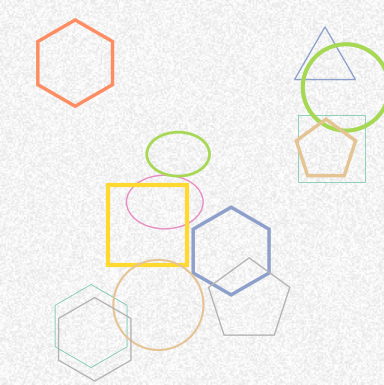[{"shape": "hexagon", "thickness": 0.5, "radius": 0.54, "center": [0.237, 0.153]}, {"shape": "square", "thickness": 0.5, "radius": 0.44, "center": [0.862, 0.613]}, {"shape": "hexagon", "thickness": 2.5, "radius": 0.56, "center": [0.195, 0.836]}, {"shape": "triangle", "thickness": 1, "radius": 0.46, "center": [0.844, 0.839]}, {"shape": "hexagon", "thickness": 2.5, "radius": 0.57, "center": [0.6, 0.348]}, {"shape": "oval", "thickness": 1, "radius": 0.5, "center": [0.428, 0.475]}, {"shape": "circle", "thickness": 3, "radius": 0.56, "center": [0.899, 0.773]}, {"shape": "oval", "thickness": 2, "radius": 0.41, "center": [0.463, 0.6]}, {"shape": "square", "thickness": 3, "radius": 0.52, "center": [0.383, 0.416]}, {"shape": "pentagon", "thickness": 2.5, "radius": 0.4, "center": [0.847, 0.609]}, {"shape": "circle", "thickness": 1.5, "radius": 0.59, "center": [0.411, 0.208]}, {"shape": "hexagon", "thickness": 1, "radius": 0.54, "center": [0.246, 0.119]}, {"shape": "pentagon", "thickness": 1, "radius": 0.55, "center": [0.647, 0.219]}]